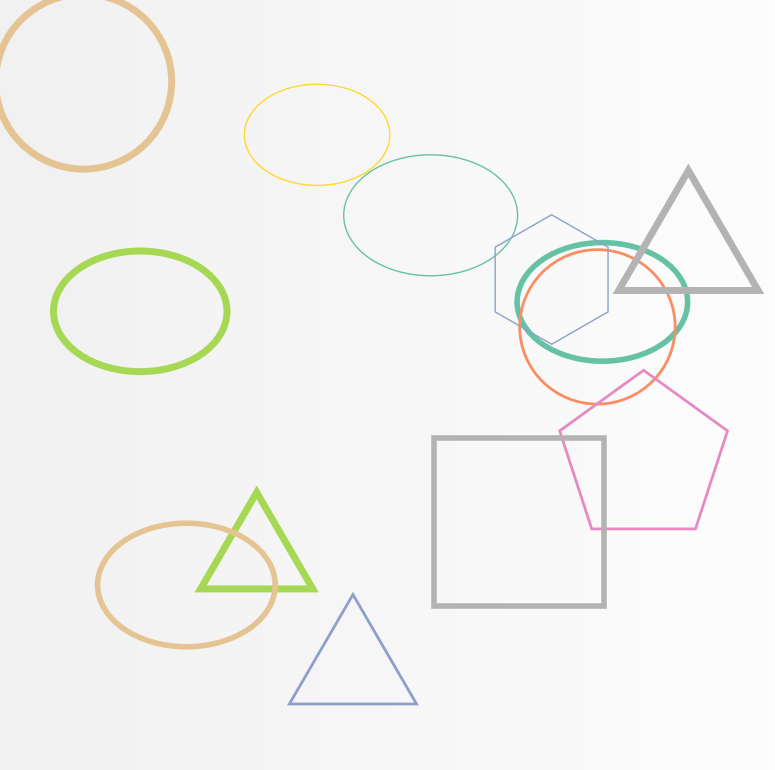[{"shape": "oval", "thickness": 0.5, "radius": 0.56, "center": [0.556, 0.72]}, {"shape": "oval", "thickness": 2, "radius": 0.55, "center": [0.777, 0.608]}, {"shape": "circle", "thickness": 1, "radius": 0.5, "center": [0.771, 0.576]}, {"shape": "triangle", "thickness": 1, "radius": 0.47, "center": [0.455, 0.133]}, {"shape": "hexagon", "thickness": 0.5, "radius": 0.42, "center": [0.712, 0.637]}, {"shape": "pentagon", "thickness": 1, "radius": 0.57, "center": [0.83, 0.405]}, {"shape": "oval", "thickness": 2.5, "radius": 0.56, "center": [0.181, 0.596]}, {"shape": "triangle", "thickness": 2.5, "radius": 0.42, "center": [0.331, 0.277]}, {"shape": "oval", "thickness": 0.5, "radius": 0.47, "center": [0.409, 0.825]}, {"shape": "circle", "thickness": 2.5, "radius": 0.57, "center": [0.108, 0.894]}, {"shape": "oval", "thickness": 2, "radius": 0.57, "center": [0.241, 0.24]}, {"shape": "square", "thickness": 2, "radius": 0.55, "center": [0.669, 0.322]}, {"shape": "triangle", "thickness": 2.5, "radius": 0.52, "center": [0.888, 0.675]}]